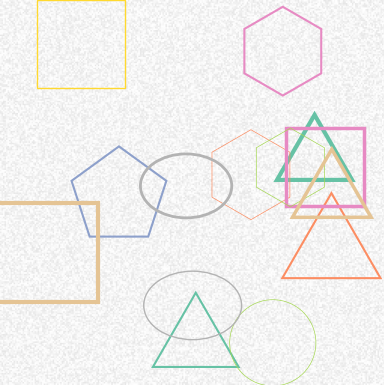[{"shape": "triangle", "thickness": 3, "radius": 0.56, "center": [0.817, 0.589]}, {"shape": "triangle", "thickness": 1.5, "radius": 0.64, "center": [0.508, 0.111]}, {"shape": "hexagon", "thickness": 0.5, "radius": 0.58, "center": [0.652, 0.546]}, {"shape": "triangle", "thickness": 1.5, "radius": 0.74, "center": [0.861, 0.351]}, {"shape": "pentagon", "thickness": 1.5, "radius": 0.65, "center": [0.309, 0.49]}, {"shape": "hexagon", "thickness": 1.5, "radius": 0.58, "center": [0.735, 0.867]}, {"shape": "square", "thickness": 2.5, "radius": 0.51, "center": [0.844, 0.567]}, {"shape": "hexagon", "thickness": 0.5, "radius": 0.51, "center": [0.754, 0.565]}, {"shape": "circle", "thickness": 0.5, "radius": 0.56, "center": [0.709, 0.11]}, {"shape": "square", "thickness": 1, "radius": 0.57, "center": [0.211, 0.885]}, {"shape": "square", "thickness": 3, "radius": 0.64, "center": [0.125, 0.345]}, {"shape": "triangle", "thickness": 2.5, "radius": 0.59, "center": [0.862, 0.495]}, {"shape": "oval", "thickness": 1, "radius": 0.64, "center": [0.5, 0.207]}, {"shape": "oval", "thickness": 2, "radius": 0.59, "center": [0.483, 0.517]}]